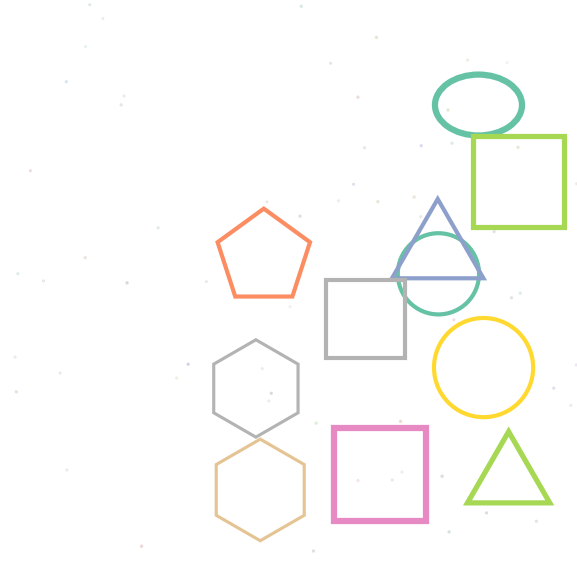[{"shape": "circle", "thickness": 2, "radius": 0.35, "center": [0.759, 0.525]}, {"shape": "oval", "thickness": 3, "radius": 0.38, "center": [0.829, 0.817]}, {"shape": "pentagon", "thickness": 2, "radius": 0.42, "center": [0.457, 0.554]}, {"shape": "triangle", "thickness": 2, "radius": 0.46, "center": [0.758, 0.563]}, {"shape": "square", "thickness": 3, "radius": 0.4, "center": [0.658, 0.178]}, {"shape": "square", "thickness": 2.5, "radius": 0.39, "center": [0.897, 0.685]}, {"shape": "triangle", "thickness": 2.5, "radius": 0.41, "center": [0.881, 0.169]}, {"shape": "circle", "thickness": 2, "radius": 0.43, "center": [0.837, 0.363]}, {"shape": "hexagon", "thickness": 1.5, "radius": 0.44, "center": [0.451, 0.151]}, {"shape": "hexagon", "thickness": 1.5, "radius": 0.42, "center": [0.443, 0.326]}, {"shape": "square", "thickness": 2, "radius": 0.34, "center": [0.633, 0.447]}]